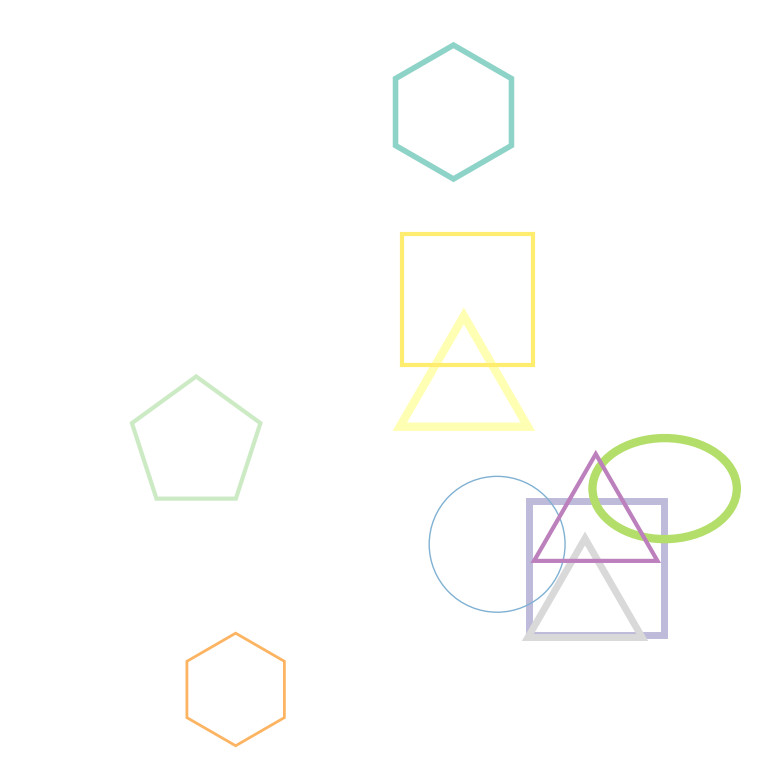[{"shape": "hexagon", "thickness": 2, "radius": 0.43, "center": [0.589, 0.854]}, {"shape": "triangle", "thickness": 3, "radius": 0.48, "center": [0.602, 0.494]}, {"shape": "square", "thickness": 2.5, "radius": 0.44, "center": [0.775, 0.262]}, {"shape": "circle", "thickness": 0.5, "radius": 0.44, "center": [0.646, 0.293]}, {"shape": "hexagon", "thickness": 1, "radius": 0.37, "center": [0.306, 0.105]}, {"shape": "oval", "thickness": 3, "radius": 0.47, "center": [0.863, 0.365]}, {"shape": "triangle", "thickness": 2.5, "radius": 0.43, "center": [0.76, 0.215]}, {"shape": "triangle", "thickness": 1.5, "radius": 0.46, "center": [0.774, 0.318]}, {"shape": "pentagon", "thickness": 1.5, "radius": 0.44, "center": [0.255, 0.423]}, {"shape": "square", "thickness": 1.5, "radius": 0.42, "center": [0.608, 0.611]}]